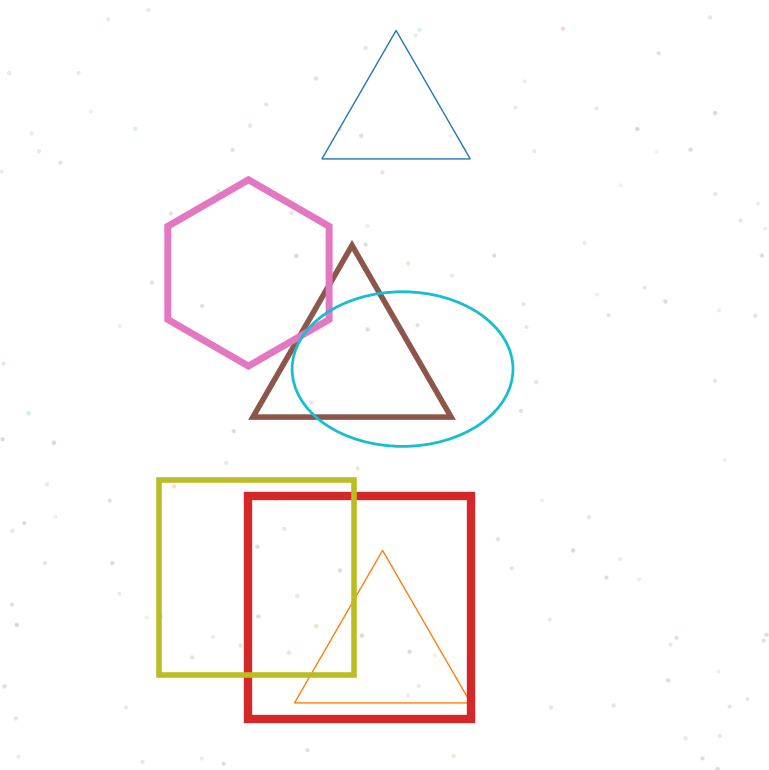[{"shape": "triangle", "thickness": 0.5, "radius": 0.56, "center": [0.514, 0.849]}, {"shape": "triangle", "thickness": 0.5, "radius": 0.66, "center": [0.497, 0.153]}, {"shape": "square", "thickness": 3, "radius": 0.72, "center": [0.466, 0.211]}, {"shape": "triangle", "thickness": 2, "radius": 0.74, "center": [0.457, 0.533]}, {"shape": "hexagon", "thickness": 2.5, "radius": 0.6, "center": [0.323, 0.646]}, {"shape": "square", "thickness": 2, "radius": 0.63, "center": [0.333, 0.25]}, {"shape": "oval", "thickness": 1, "radius": 0.72, "center": [0.523, 0.521]}]